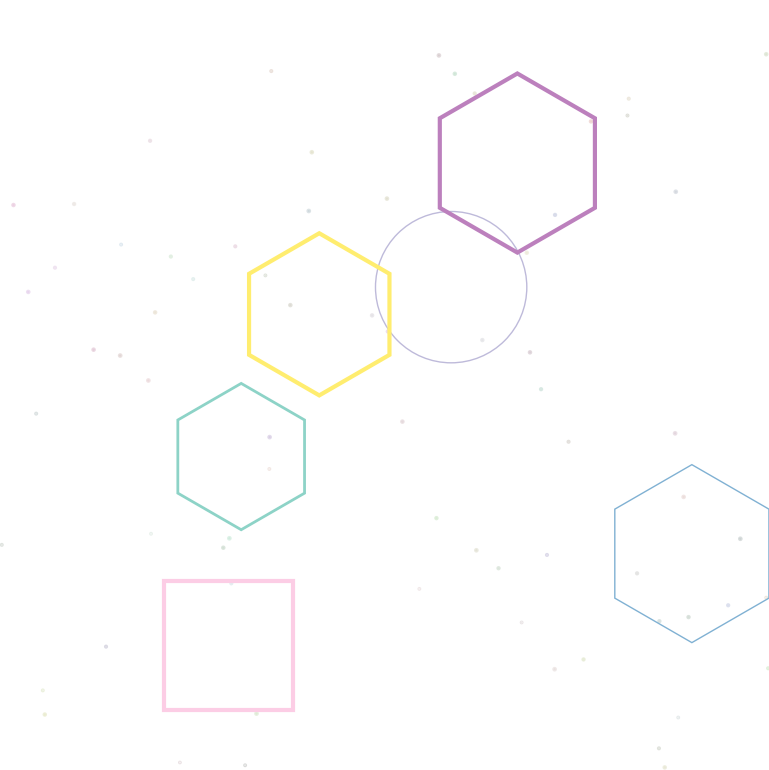[{"shape": "hexagon", "thickness": 1, "radius": 0.48, "center": [0.313, 0.407]}, {"shape": "circle", "thickness": 0.5, "radius": 0.49, "center": [0.586, 0.627]}, {"shape": "hexagon", "thickness": 0.5, "radius": 0.58, "center": [0.899, 0.281]}, {"shape": "square", "thickness": 1.5, "radius": 0.42, "center": [0.297, 0.162]}, {"shape": "hexagon", "thickness": 1.5, "radius": 0.58, "center": [0.672, 0.788]}, {"shape": "hexagon", "thickness": 1.5, "radius": 0.53, "center": [0.415, 0.592]}]